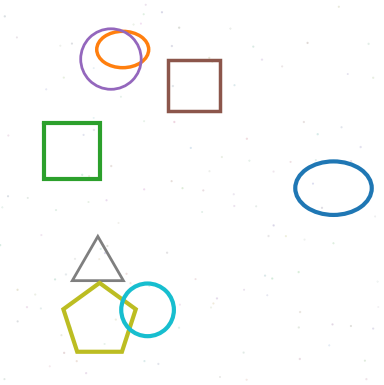[{"shape": "oval", "thickness": 3, "radius": 0.5, "center": [0.866, 0.511]}, {"shape": "oval", "thickness": 2.5, "radius": 0.34, "center": [0.319, 0.871]}, {"shape": "square", "thickness": 3, "radius": 0.36, "center": [0.187, 0.607]}, {"shape": "circle", "thickness": 2, "radius": 0.39, "center": [0.288, 0.847]}, {"shape": "square", "thickness": 2.5, "radius": 0.33, "center": [0.504, 0.778]}, {"shape": "triangle", "thickness": 2, "radius": 0.38, "center": [0.254, 0.309]}, {"shape": "pentagon", "thickness": 3, "radius": 0.49, "center": [0.259, 0.166]}, {"shape": "circle", "thickness": 3, "radius": 0.34, "center": [0.383, 0.195]}]